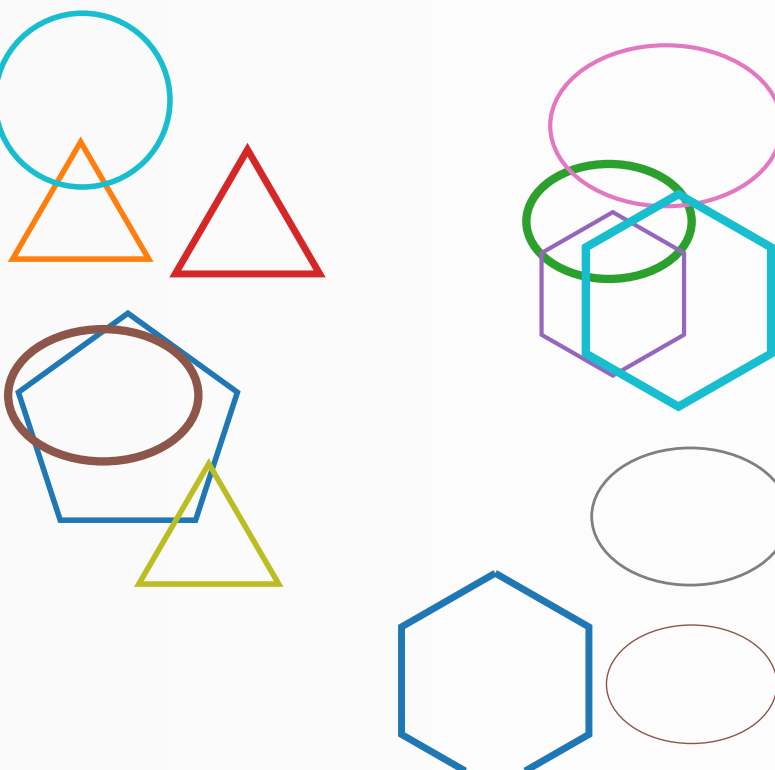[{"shape": "hexagon", "thickness": 2.5, "radius": 0.7, "center": [0.639, 0.116]}, {"shape": "pentagon", "thickness": 2, "radius": 0.74, "center": [0.165, 0.445]}, {"shape": "triangle", "thickness": 2, "radius": 0.51, "center": [0.104, 0.714]}, {"shape": "oval", "thickness": 3, "radius": 0.53, "center": [0.786, 0.712]}, {"shape": "triangle", "thickness": 2.5, "radius": 0.54, "center": [0.319, 0.698]}, {"shape": "hexagon", "thickness": 1.5, "radius": 0.53, "center": [0.791, 0.618]}, {"shape": "oval", "thickness": 3, "radius": 0.61, "center": [0.133, 0.487]}, {"shape": "oval", "thickness": 0.5, "radius": 0.55, "center": [0.892, 0.111]}, {"shape": "oval", "thickness": 1.5, "radius": 0.75, "center": [0.859, 0.837]}, {"shape": "oval", "thickness": 1, "radius": 0.64, "center": [0.891, 0.329]}, {"shape": "triangle", "thickness": 2, "radius": 0.52, "center": [0.269, 0.294]}, {"shape": "circle", "thickness": 2, "radius": 0.56, "center": [0.106, 0.87]}, {"shape": "hexagon", "thickness": 3, "radius": 0.69, "center": [0.875, 0.61]}]